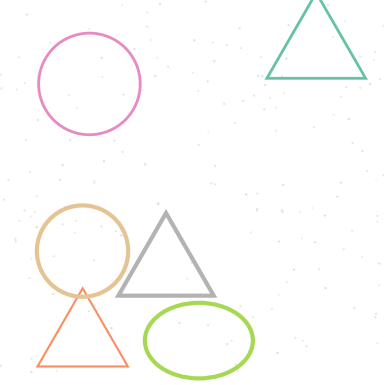[{"shape": "triangle", "thickness": 2, "radius": 0.74, "center": [0.821, 0.871]}, {"shape": "triangle", "thickness": 1.5, "radius": 0.68, "center": [0.215, 0.116]}, {"shape": "circle", "thickness": 2, "radius": 0.66, "center": [0.232, 0.782]}, {"shape": "oval", "thickness": 3, "radius": 0.7, "center": [0.517, 0.115]}, {"shape": "circle", "thickness": 3, "radius": 0.59, "center": [0.214, 0.348]}, {"shape": "triangle", "thickness": 3, "radius": 0.72, "center": [0.431, 0.304]}]